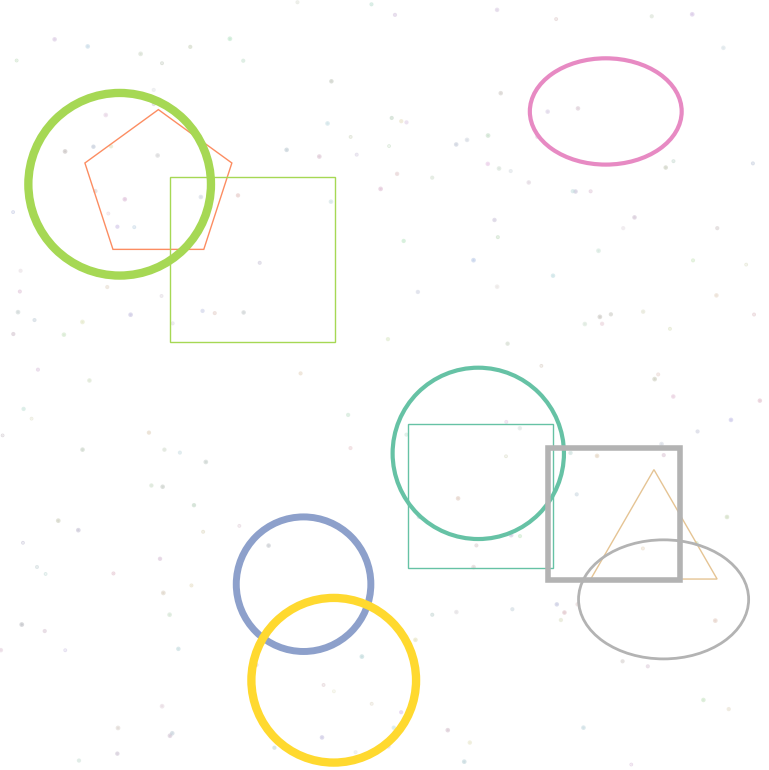[{"shape": "square", "thickness": 0.5, "radius": 0.47, "center": [0.624, 0.356]}, {"shape": "circle", "thickness": 1.5, "radius": 0.56, "center": [0.621, 0.411]}, {"shape": "pentagon", "thickness": 0.5, "radius": 0.5, "center": [0.206, 0.757]}, {"shape": "circle", "thickness": 2.5, "radius": 0.44, "center": [0.394, 0.241]}, {"shape": "oval", "thickness": 1.5, "radius": 0.49, "center": [0.787, 0.855]}, {"shape": "circle", "thickness": 3, "radius": 0.59, "center": [0.155, 0.761]}, {"shape": "square", "thickness": 0.5, "radius": 0.54, "center": [0.328, 0.663]}, {"shape": "circle", "thickness": 3, "radius": 0.53, "center": [0.433, 0.117]}, {"shape": "triangle", "thickness": 0.5, "radius": 0.47, "center": [0.849, 0.295]}, {"shape": "square", "thickness": 2, "radius": 0.43, "center": [0.798, 0.333]}, {"shape": "oval", "thickness": 1, "radius": 0.55, "center": [0.862, 0.222]}]